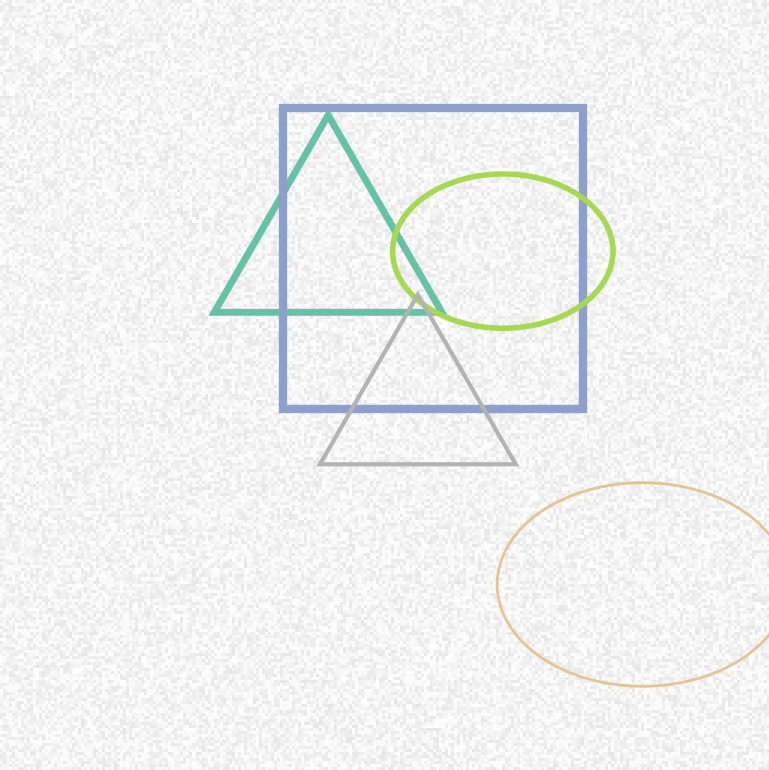[{"shape": "triangle", "thickness": 2.5, "radius": 0.85, "center": [0.426, 0.68]}, {"shape": "square", "thickness": 3, "radius": 0.98, "center": [0.562, 0.664]}, {"shape": "oval", "thickness": 2, "radius": 0.72, "center": [0.653, 0.674]}, {"shape": "oval", "thickness": 1, "radius": 0.94, "center": [0.834, 0.241]}, {"shape": "triangle", "thickness": 1.5, "radius": 0.73, "center": [0.543, 0.47]}]